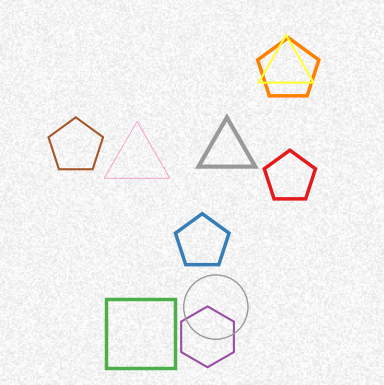[{"shape": "pentagon", "thickness": 2.5, "radius": 0.35, "center": [0.753, 0.54]}, {"shape": "pentagon", "thickness": 2.5, "radius": 0.37, "center": [0.525, 0.372]}, {"shape": "square", "thickness": 2.5, "radius": 0.44, "center": [0.365, 0.133]}, {"shape": "hexagon", "thickness": 1.5, "radius": 0.4, "center": [0.539, 0.125]}, {"shape": "pentagon", "thickness": 2.5, "radius": 0.42, "center": [0.749, 0.819]}, {"shape": "triangle", "thickness": 1.5, "radius": 0.41, "center": [0.743, 0.827]}, {"shape": "pentagon", "thickness": 1.5, "radius": 0.37, "center": [0.197, 0.621]}, {"shape": "triangle", "thickness": 0.5, "radius": 0.49, "center": [0.356, 0.586]}, {"shape": "circle", "thickness": 1, "radius": 0.42, "center": [0.561, 0.202]}, {"shape": "triangle", "thickness": 3, "radius": 0.43, "center": [0.589, 0.61]}]